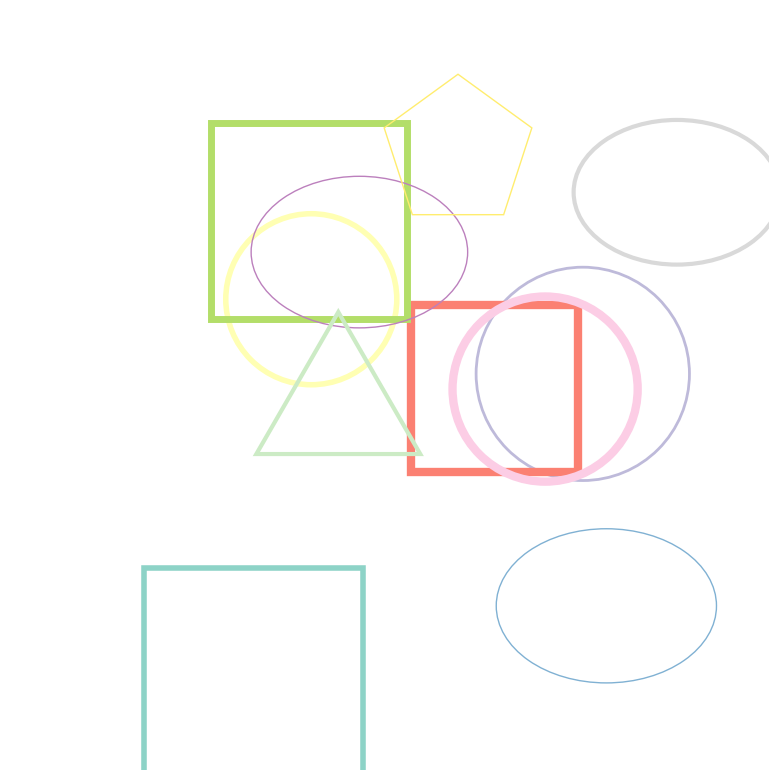[{"shape": "square", "thickness": 2, "radius": 0.71, "center": [0.329, 0.12]}, {"shape": "circle", "thickness": 2, "radius": 0.56, "center": [0.404, 0.611]}, {"shape": "circle", "thickness": 1, "radius": 0.69, "center": [0.757, 0.514]}, {"shape": "square", "thickness": 3, "radius": 0.54, "center": [0.642, 0.495]}, {"shape": "oval", "thickness": 0.5, "radius": 0.72, "center": [0.787, 0.213]}, {"shape": "square", "thickness": 2.5, "radius": 0.64, "center": [0.401, 0.713]}, {"shape": "circle", "thickness": 3, "radius": 0.6, "center": [0.708, 0.495]}, {"shape": "oval", "thickness": 1.5, "radius": 0.67, "center": [0.879, 0.75]}, {"shape": "oval", "thickness": 0.5, "radius": 0.7, "center": [0.467, 0.673]}, {"shape": "triangle", "thickness": 1.5, "radius": 0.61, "center": [0.439, 0.472]}, {"shape": "pentagon", "thickness": 0.5, "radius": 0.5, "center": [0.595, 0.803]}]